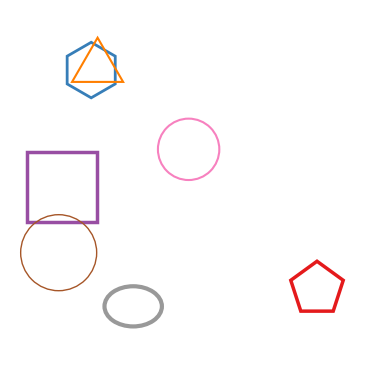[{"shape": "pentagon", "thickness": 2.5, "radius": 0.36, "center": [0.823, 0.25]}, {"shape": "hexagon", "thickness": 2, "radius": 0.36, "center": [0.237, 0.818]}, {"shape": "square", "thickness": 2.5, "radius": 0.46, "center": [0.161, 0.514]}, {"shape": "triangle", "thickness": 1.5, "radius": 0.38, "center": [0.253, 0.826]}, {"shape": "circle", "thickness": 1, "radius": 0.49, "center": [0.152, 0.344]}, {"shape": "circle", "thickness": 1.5, "radius": 0.4, "center": [0.49, 0.612]}, {"shape": "oval", "thickness": 3, "radius": 0.37, "center": [0.346, 0.204]}]